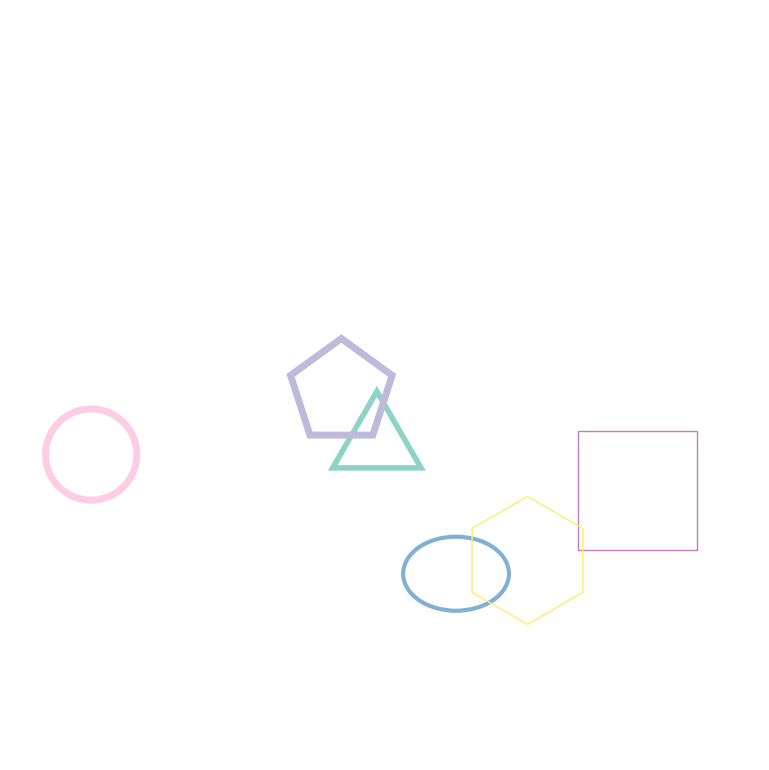[{"shape": "triangle", "thickness": 2, "radius": 0.33, "center": [0.489, 0.425]}, {"shape": "pentagon", "thickness": 2.5, "radius": 0.35, "center": [0.443, 0.491]}, {"shape": "oval", "thickness": 1.5, "radius": 0.34, "center": [0.592, 0.255]}, {"shape": "circle", "thickness": 2.5, "radius": 0.3, "center": [0.118, 0.41]}, {"shape": "square", "thickness": 0.5, "radius": 0.39, "center": [0.828, 0.363]}, {"shape": "hexagon", "thickness": 0.5, "radius": 0.42, "center": [0.685, 0.272]}]